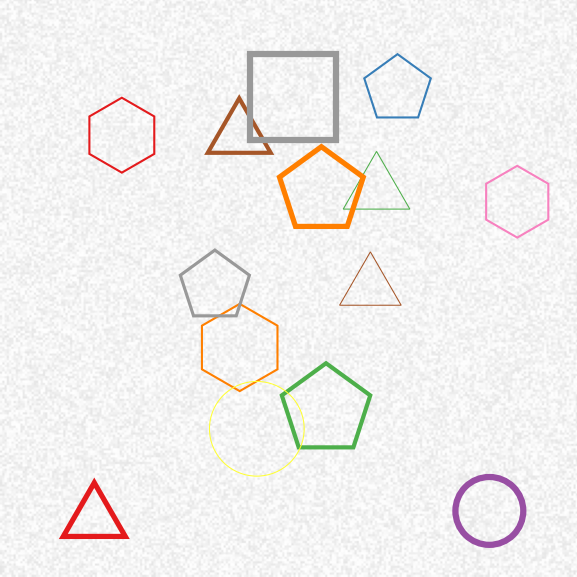[{"shape": "hexagon", "thickness": 1, "radius": 0.32, "center": [0.211, 0.765]}, {"shape": "triangle", "thickness": 2.5, "radius": 0.31, "center": [0.163, 0.101]}, {"shape": "pentagon", "thickness": 1, "radius": 0.3, "center": [0.688, 0.845]}, {"shape": "triangle", "thickness": 0.5, "radius": 0.33, "center": [0.652, 0.67]}, {"shape": "pentagon", "thickness": 2, "radius": 0.4, "center": [0.565, 0.29]}, {"shape": "circle", "thickness": 3, "radius": 0.29, "center": [0.847, 0.114]}, {"shape": "pentagon", "thickness": 2.5, "radius": 0.38, "center": [0.557, 0.669]}, {"shape": "hexagon", "thickness": 1, "radius": 0.38, "center": [0.415, 0.397]}, {"shape": "circle", "thickness": 0.5, "radius": 0.41, "center": [0.445, 0.257]}, {"shape": "triangle", "thickness": 2, "radius": 0.31, "center": [0.414, 0.766]}, {"shape": "triangle", "thickness": 0.5, "radius": 0.31, "center": [0.641, 0.501]}, {"shape": "hexagon", "thickness": 1, "radius": 0.31, "center": [0.896, 0.65]}, {"shape": "square", "thickness": 3, "radius": 0.37, "center": [0.507, 0.831]}, {"shape": "pentagon", "thickness": 1.5, "radius": 0.31, "center": [0.372, 0.503]}]